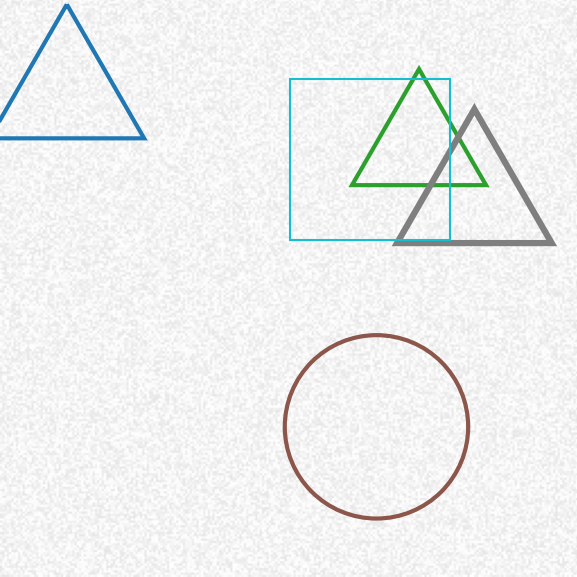[{"shape": "triangle", "thickness": 2, "radius": 0.77, "center": [0.116, 0.837]}, {"shape": "triangle", "thickness": 2, "radius": 0.67, "center": [0.726, 0.746]}, {"shape": "circle", "thickness": 2, "radius": 0.79, "center": [0.652, 0.26]}, {"shape": "triangle", "thickness": 3, "radius": 0.77, "center": [0.821, 0.655]}, {"shape": "square", "thickness": 1, "radius": 0.69, "center": [0.641, 0.723]}]